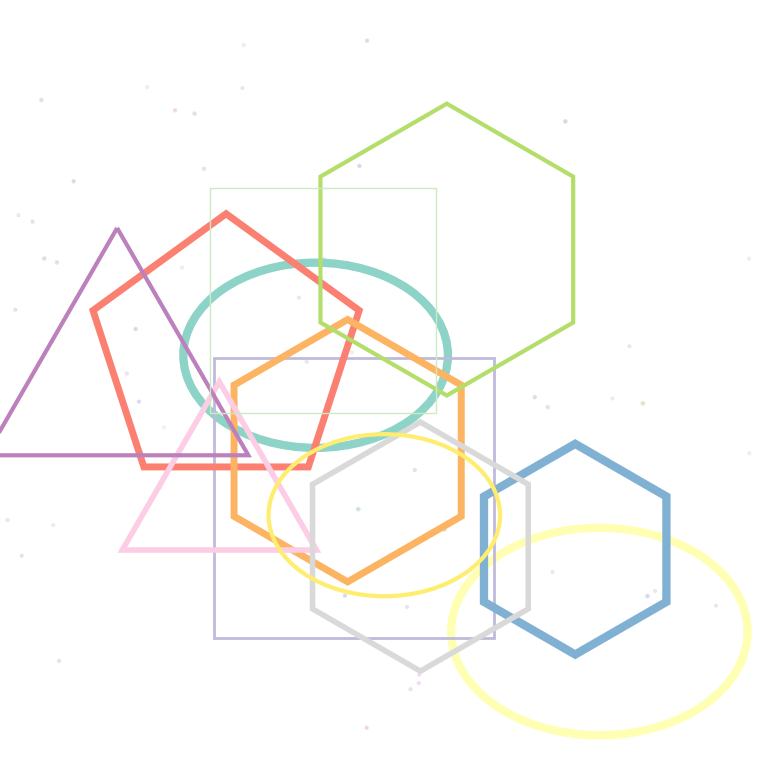[{"shape": "oval", "thickness": 3, "radius": 0.86, "center": [0.41, 0.539]}, {"shape": "oval", "thickness": 3, "radius": 0.96, "center": [0.778, 0.18]}, {"shape": "square", "thickness": 1, "radius": 0.91, "center": [0.46, 0.353]}, {"shape": "pentagon", "thickness": 2.5, "radius": 0.91, "center": [0.294, 0.541]}, {"shape": "hexagon", "thickness": 3, "radius": 0.68, "center": [0.747, 0.287]}, {"shape": "hexagon", "thickness": 2.5, "radius": 0.85, "center": [0.451, 0.415]}, {"shape": "hexagon", "thickness": 1.5, "radius": 0.95, "center": [0.58, 0.676]}, {"shape": "triangle", "thickness": 2, "radius": 0.73, "center": [0.285, 0.358]}, {"shape": "hexagon", "thickness": 2, "radius": 0.81, "center": [0.546, 0.29]}, {"shape": "triangle", "thickness": 1.5, "radius": 0.98, "center": [0.152, 0.507]}, {"shape": "square", "thickness": 0.5, "radius": 0.73, "center": [0.419, 0.609]}, {"shape": "oval", "thickness": 1.5, "radius": 0.75, "center": [0.499, 0.331]}]